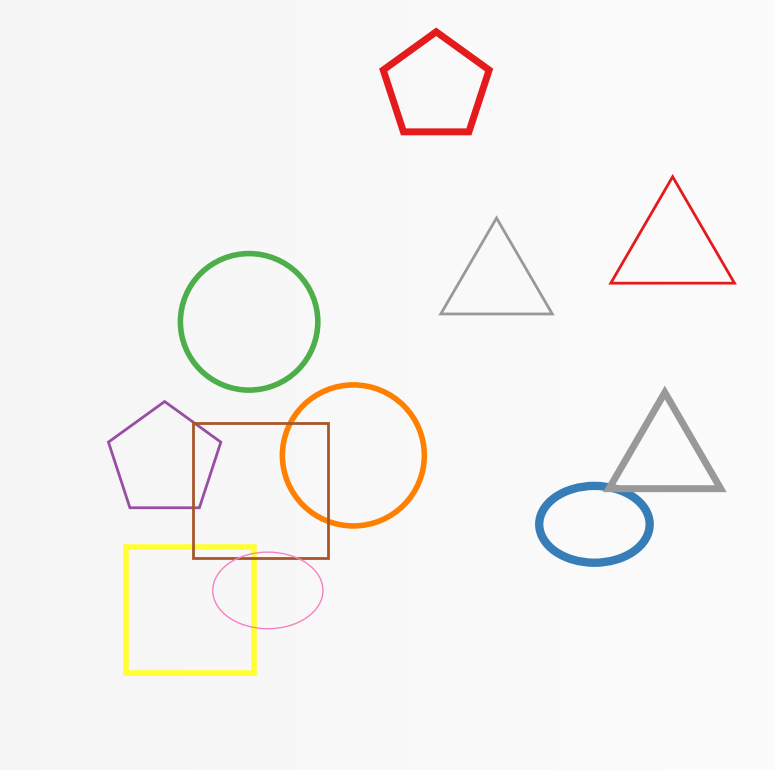[{"shape": "triangle", "thickness": 1, "radius": 0.46, "center": [0.868, 0.678]}, {"shape": "pentagon", "thickness": 2.5, "radius": 0.36, "center": [0.563, 0.887]}, {"shape": "oval", "thickness": 3, "radius": 0.36, "center": [0.767, 0.319]}, {"shape": "circle", "thickness": 2, "radius": 0.44, "center": [0.321, 0.582]}, {"shape": "pentagon", "thickness": 1, "radius": 0.38, "center": [0.212, 0.402]}, {"shape": "circle", "thickness": 2, "radius": 0.46, "center": [0.456, 0.409]}, {"shape": "square", "thickness": 2, "radius": 0.41, "center": [0.245, 0.208]}, {"shape": "square", "thickness": 1, "radius": 0.44, "center": [0.336, 0.363]}, {"shape": "oval", "thickness": 0.5, "radius": 0.36, "center": [0.346, 0.233]}, {"shape": "triangle", "thickness": 1, "radius": 0.42, "center": [0.641, 0.634]}, {"shape": "triangle", "thickness": 2.5, "radius": 0.42, "center": [0.858, 0.407]}]